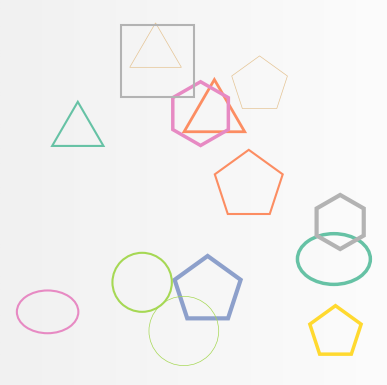[{"shape": "triangle", "thickness": 1.5, "radius": 0.38, "center": [0.201, 0.659]}, {"shape": "oval", "thickness": 2.5, "radius": 0.47, "center": [0.862, 0.327]}, {"shape": "triangle", "thickness": 2, "radius": 0.45, "center": [0.553, 0.703]}, {"shape": "pentagon", "thickness": 1.5, "radius": 0.46, "center": [0.642, 0.519]}, {"shape": "pentagon", "thickness": 3, "radius": 0.45, "center": [0.536, 0.246]}, {"shape": "oval", "thickness": 1.5, "radius": 0.4, "center": [0.123, 0.19]}, {"shape": "hexagon", "thickness": 2.5, "radius": 0.41, "center": [0.518, 0.705]}, {"shape": "circle", "thickness": 0.5, "radius": 0.45, "center": [0.474, 0.14]}, {"shape": "circle", "thickness": 1.5, "radius": 0.38, "center": [0.367, 0.267]}, {"shape": "pentagon", "thickness": 2.5, "radius": 0.35, "center": [0.866, 0.136]}, {"shape": "triangle", "thickness": 0.5, "radius": 0.38, "center": [0.401, 0.864]}, {"shape": "pentagon", "thickness": 0.5, "radius": 0.38, "center": [0.67, 0.779]}, {"shape": "hexagon", "thickness": 3, "radius": 0.35, "center": [0.878, 0.423]}, {"shape": "square", "thickness": 1.5, "radius": 0.47, "center": [0.407, 0.842]}]